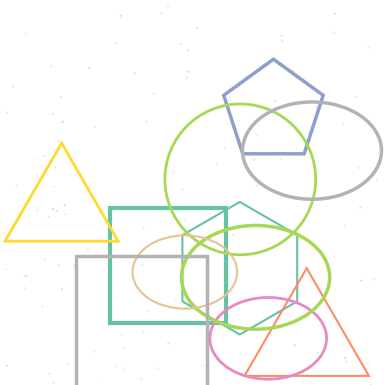[{"shape": "square", "thickness": 3, "radius": 0.75, "center": [0.436, 0.31]}, {"shape": "hexagon", "thickness": 1.5, "radius": 0.86, "center": [0.623, 0.303]}, {"shape": "triangle", "thickness": 1.5, "radius": 0.93, "center": [0.797, 0.117]}, {"shape": "pentagon", "thickness": 2.5, "radius": 0.68, "center": [0.71, 0.71]}, {"shape": "oval", "thickness": 2, "radius": 0.76, "center": [0.697, 0.121]}, {"shape": "oval", "thickness": 2.5, "radius": 0.96, "center": [0.664, 0.28]}, {"shape": "circle", "thickness": 2, "radius": 0.98, "center": [0.624, 0.534]}, {"shape": "triangle", "thickness": 2, "radius": 0.85, "center": [0.16, 0.458]}, {"shape": "oval", "thickness": 1.5, "radius": 0.68, "center": [0.48, 0.293]}, {"shape": "square", "thickness": 2.5, "radius": 0.85, "center": [0.368, 0.165]}, {"shape": "oval", "thickness": 2.5, "radius": 0.9, "center": [0.81, 0.609]}]